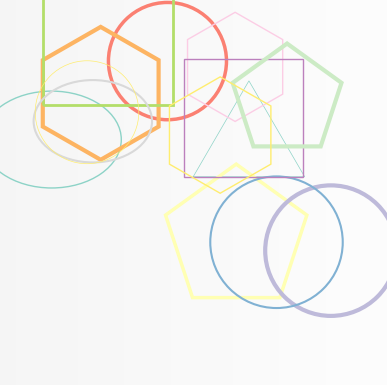[{"shape": "triangle", "thickness": 0.5, "radius": 0.83, "center": [0.642, 0.624]}, {"shape": "oval", "thickness": 1, "radius": 0.9, "center": [0.133, 0.638]}, {"shape": "pentagon", "thickness": 2.5, "radius": 0.96, "center": [0.61, 0.382]}, {"shape": "circle", "thickness": 3, "radius": 0.85, "center": [0.854, 0.349]}, {"shape": "circle", "thickness": 2.5, "radius": 0.76, "center": [0.432, 0.841]}, {"shape": "circle", "thickness": 1.5, "radius": 0.85, "center": [0.714, 0.371]}, {"shape": "hexagon", "thickness": 3, "radius": 0.86, "center": [0.26, 0.758]}, {"shape": "square", "thickness": 2, "radius": 0.84, "center": [0.279, 0.897]}, {"shape": "hexagon", "thickness": 1, "radius": 0.71, "center": [0.607, 0.826]}, {"shape": "oval", "thickness": 1.5, "radius": 0.76, "center": [0.24, 0.685]}, {"shape": "square", "thickness": 1, "radius": 0.76, "center": [0.628, 0.693]}, {"shape": "pentagon", "thickness": 3, "radius": 0.74, "center": [0.741, 0.739]}, {"shape": "circle", "thickness": 0.5, "radius": 0.67, "center": [0.225, 0.708]}, {"shape": "hexagon", "thickness": 1, "radius": 0.76, "center": [0.568, 0.649]}]